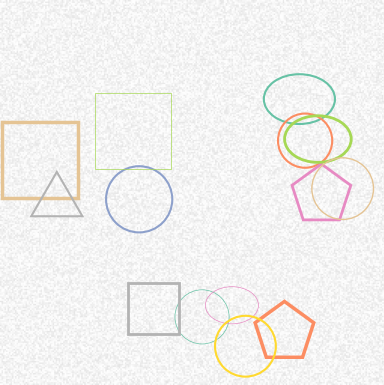[{"shape": "oval", "thickness": 1.5, "radius": 0.46, "center": [0.778, 0.743]}, {"shape": "circle", "thickness": 0.5, "radius": 0.35, "center": [0.525, 0.177]}, {"shape": "pentagon", "thickness": 2.5, "radius": 0.4, "center": [0.739, 0.137]}, {"shape": "circle", "thickness": 1.5, "radius": 0.35, "center": [0.792, 0.635]}, {"shape": "circle", "thickness": 1.5, "radius": 0.43, "center": [0.362, 0.482]}, {"shape": "oval", "thickness": 0.5, "radius": 0.34, "center": [0.602, 0.207]}, {"shape": "pentagon", "thickness": 2, "radius": 0.4, "center": [0.835, 0.494]}, {"shape": "square", "thickness": 0.5, "radius": 0.49, "center": [0.345, 0.661]}, {"shape": "oval", "thickness": 2, "radius": 0.43, "center": [0.826, 0.639]}, {"shape": "circle", "thickness": 1.5, "radius": 0.39, "center": [0.638, 0.101]}, {"shape": "circle", "thickness": 1, "radius": 0.4, "center": [0.89, 0.51]}, {"shape": "square", "thickness": 2.5, "radius": 0.49, "center": [0.103, 0.584]}, {"shape": "triangle", "thickness": 1.5, "radius": 0.38, "center": [0.148, 0.477]}, {"shape": "square", "thickness": 2, "radius": 0.34, "center": [0.399, 0.199]}]